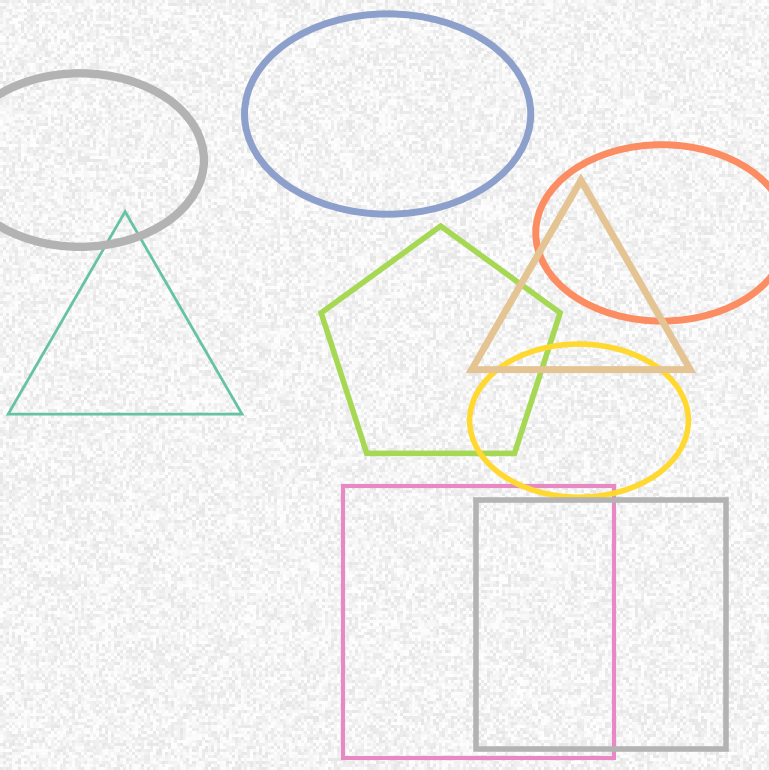[{"shape": "triangle", "thickness": 1, "radius": 0.88, "center": [0.162, 0.55]}, {"shape": "oval", "thickness": 2.5, "radius": 0.82, "center": [0.859, 0.698]}, {"shape": "oval", "thickness": 2.5, "radius": 0.93, "center": [0.503, 0.852]}, {"shape": "square", "thickness": 1.5, "radius": 0.88, "center": [0.621, 0.192]}, {"shape": "pentagon", "thickness": 2, "radius": 0.82, "center": [0.572, 0.543]}, {"shape": "oval", "thickness": 2, "radius": 0.71, "center": [0.752, 0.454]}, {"shape": "triangle", "thickness": 2.5, "radius": 0.82, "center": [0.755, 0.602]}, {"shape": "oval", "thickness": 3, "radius": 0.8, "center": [0.104, 0.792]}, {"shape": "square", "thickness": 2, "radius": 0.81, "center": [0.78, 0.189]}]